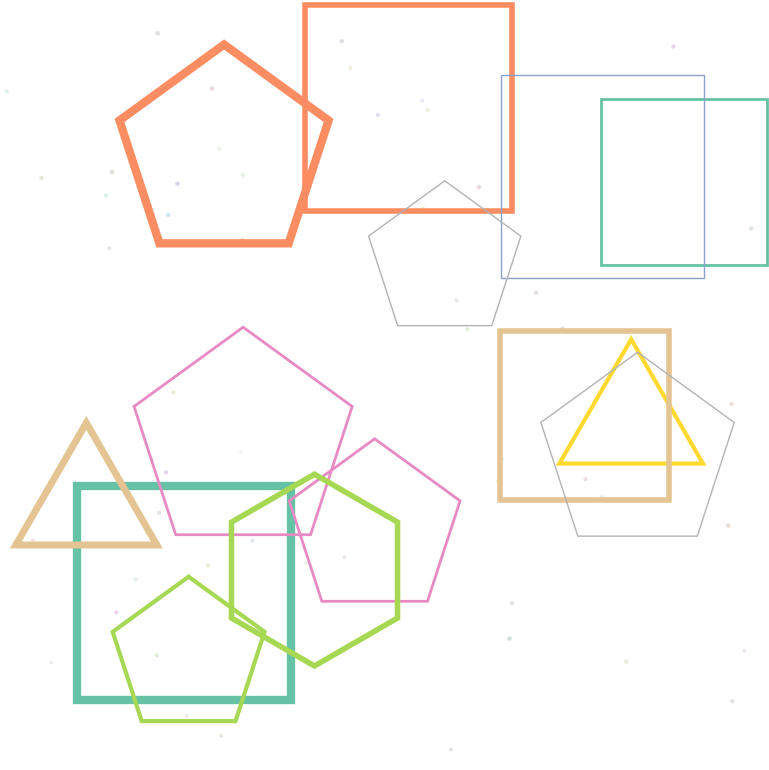[{"shape": "square", "thickness": 1, "radius": 0.54, "center": [0.889, 0.763]}, {"shape": "square", "thickness": 3, "radius": 0.7, "center": [0.239, 0.23]}, {"shape": "pentagon", "thickness": 3, "radius": 0.71, "center": [0.291, 0.799]}, {"shape": "square", "thickness": 2, "radius": 0.67, "center": [0.531, 0.86]}, {"shape": "square", "thickness": 0.5, "radius": 0.66, "center": [0.782, 0.771]}, {"shape": "pentagon", "thickness": 1, "radius": 0.58, "center": [0.487, 0.313]}, {"shape": "pentagon", "thickness": 1, "radius": 0.74, "center": [0.316, 0.426]}, {"shape": "pentagon", "thickness": 1.5, "radius": 0.52, "center": [0.245, 0.147]}, {"shape": "hexagon", "thickness": 2, "radius": 0.62, "center": [0.408, 0.26]}, {"shape": "triangle", "thickness": 1.5, "radius": 0.54, "center": [0.82, 0.452]}, {"shape": "triangle", "thickness": 2.5, "radius": 0.53, "center": [0.112, 0.345]}, {"shape": "square", "thickness": 2, "radius": 0.55, "center": [0.76, 0.46]}, {"shape": "pentagon", "thickness": 0.5, "radius": 0.52, "center": [0.578, 0.661]}, {"shape": "pentagon", "thickness": 0.5, "radius": 0.66, "center": [0.828, 0.411]}]